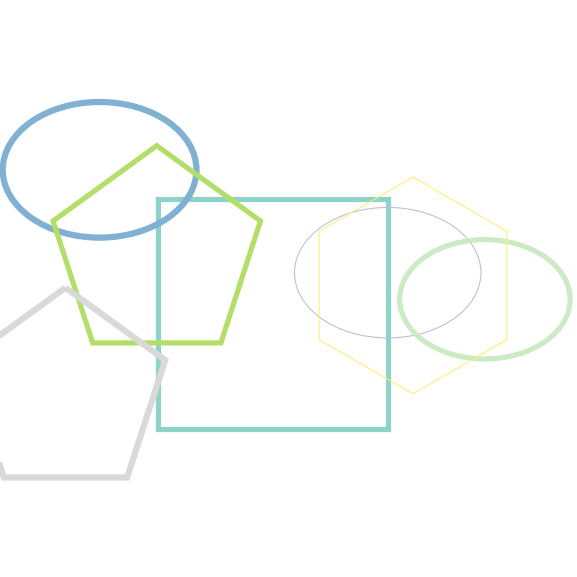[{"shape": "square", "thickness": 2.5, "radius": 0.99, "center": [0.473, 0.456]}, {"shape": "oval", "thickness": 0.5, "radius": 0.81, "center": [0.671, 0.527]}, {"shape": "oval", "thickness": 3, "radius": 0.84, "center": [0.172, 0.705]}, {"shape": "pentagon", "thickness": 2.5, "radius": 0.94, "center": [0.271, 0.558]}, {"shape": "pentagon", "thickness": 3, "radius": 0.91, "center": [0.113, 0.319]}, {"shape": "oval", "thickness": 2.5, "radius": 0.74, "center": [0.84, 0.481]}, {"shape": "hexagon", "thickness": 0.5, "radius": 0.94, "center": [0.715, 0.505]}]